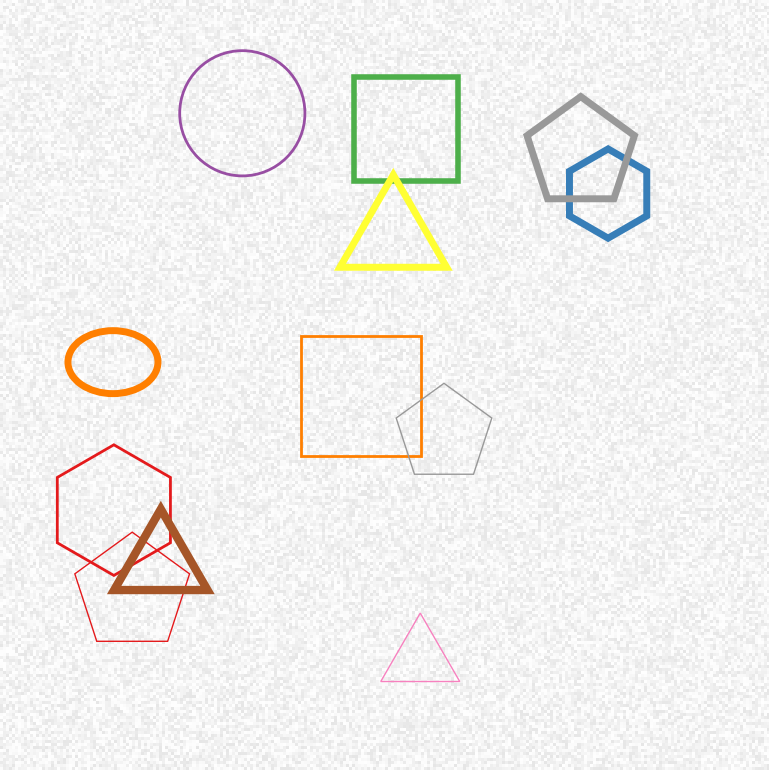[{"shape": "pentagon", "thickness": 0.5, "radius": 0.39, "center": [0.172, 0.231]}, {"shape": "hexagon", "thickness": 1, "radius": 0.42, "center": [0.148, 0.338]}, {"shape": "hexagon", "thickness": 2.5, "radius": 0.29, "center": [0.79, 0.749]}, {"shape": "square", "thickness": 2, "radius": 0.34, "center": [0.527, 0.833]}, {"shape": "circle", "thickness": 1, "radius": 0.41, "center": [0.315, 0.853]}, {"shape": "square", "thickness": 1, "radius": 0.39, "center": [0.469, 0.485]}, {"shape": "oval", "thickness": 2.5, "radius": 0.29, "center": [0.147, 0.53]}, {"shape": "triangle", "thickness": 2.5, "radius": 0.4, "center": [0.511, 0.693]}, {"shape": "triangle", "thickness": 3, "radius": 0.35, "center": [0.209, 0.269]}, {"shape": "triangle", "thickness": 0.5, "radius": 0.3, "center": [0.546, 0.145]}, {"shape": "pentagon", "thickness": 2.5, "radius": 0.37, "center": [0.754, 0.801]}, {"shape": "pentagon", "thickness": 0.5, "radius": 0.33, "center": [0.577, 0.437]}]